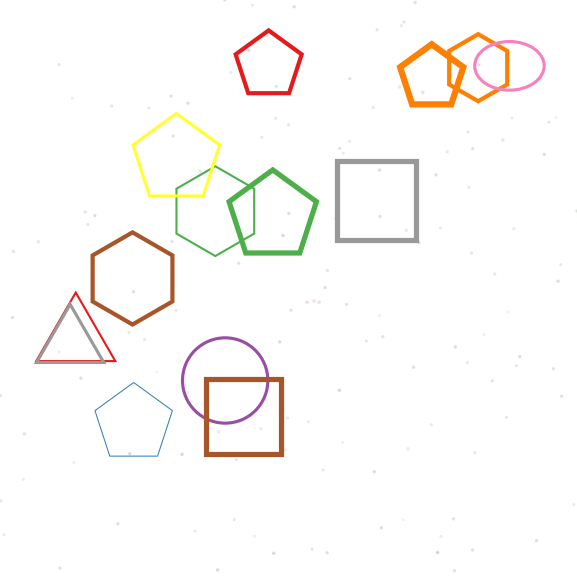[{"shape": "pentagon", "thickness": 2, "radius": 0.3, "center": [0.465, 0.886]}, {"shape": "triangle", "thickness": 1, "radius": 0.4, "center": [0.131, 0.413]}, {"shape": "pentagon", "thickness": 0.5, "radius": 0.35, "center": [0.231, 0.266]}, {"shape": "hexagon", "thickness": 1, "radius": 0.39, "center": [0.373, 0.634]}, {"shape": "pentagon", "thickness": 2.5, "radius": 0.4, "center": [0.472, 0.625]}, {"shape": "circle", "thickness": 1.5, "radius": 0.37, "center": [0.39, 0.34]}, {"shape": "hexagon", "thickness": 2, "radius": 0.29, "center": [0.828, 0.882]}, {"shape": "pentagon", "thickness": 3, "radius": 0.29, "center": [0.748, 0.865]}, {"shape": "pentagon", "thickness": 1.5, "radius": 0.39, "center": [0.305, 0.724]}, {"shape": "square", "thickness": 2.5, "radius": 0.33, "center": [0.422, 0.278]}, {"shape": "hexagon", "thickness": 2, "radius": 0.4, "center": [0.229, 0.517]}, {"shape": "oval", "thickness": 1.5, "radius": 0.3, "center": [0.882, 0.885]}, {"shape": "triangle", "thickness": 1.5, "radius": 0.34, "center": [0.121, 0.405]}, {"shape": "square", "thickness": 2.5, "radius": 0.34, "center": [0.652, 0.652]}]